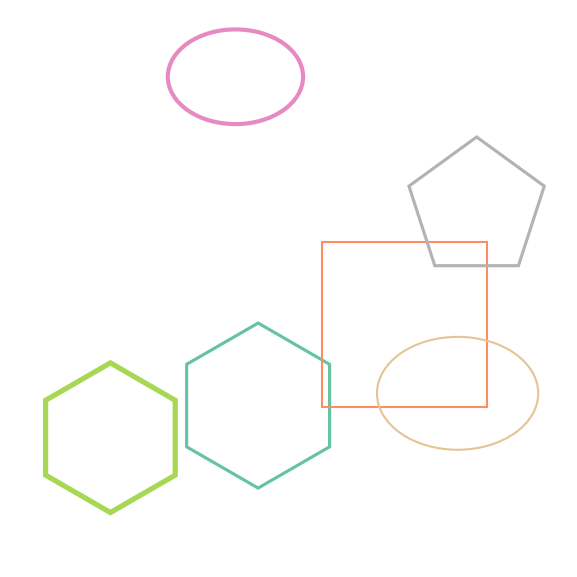[{"shape": "hexagon", "thickness": 1.5, "radius": 0.71, "center": [0.447, 0.297]}, {"shape": "square", "thickness": 1, "radius": 0.71, "center": [0.7, 0.437]}, {"shape": "oval", "thickness": 2, "radius": 0.59, "center": [0.408, 0.866]}, {"shape": "hexagon", "thickness": 2.5, "radius": 0.65, "center": [0.191, 0.241]}, {"shape": "oval", "thickness": 1, "radius": 0.7, "center": [0.792, 0.318]}, {"shape": "pentagon", "thickness": 1.5, "radius": 0.62, "center": [0.825, 0.639]}]